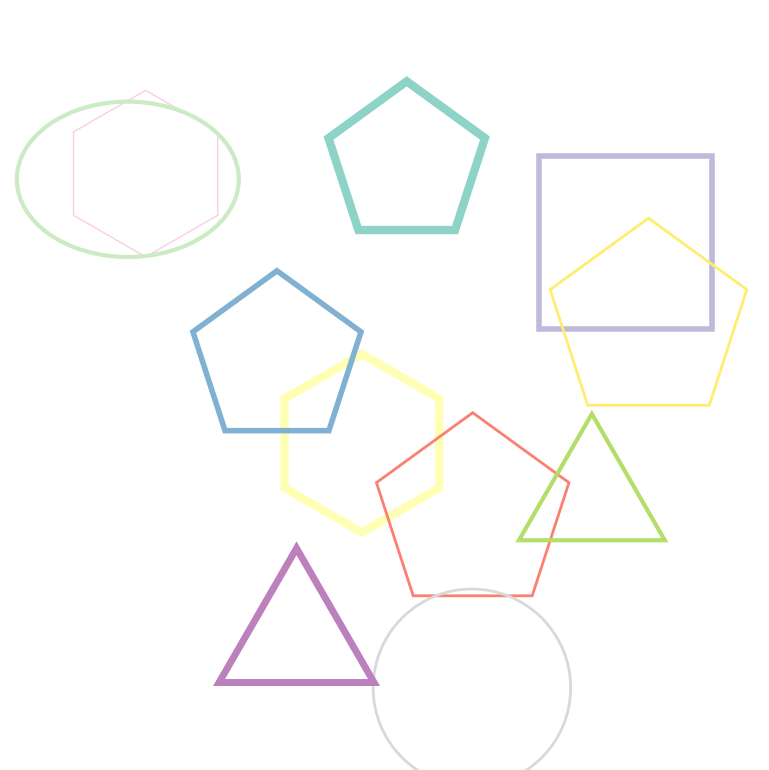[{"shape": "pentagon", "thickness": 3, "radius": 0.53, "center": [0.528, 0.788]}, {"shape": "hexagon", "thickness": 3, "radius": 0.58, "center": [0.47, 0.424]}, {"shape": "square", "thickness": 2, "radius": 0.56, "center": [0.813, 0.685]}, {"shape": "pentagon", "thickness": 1, "radius": 0.66, "center": [0.614, 0.333]}, {"shape": "pentagon", "thickness": 2, "radius": 0.57, "center": [0.36, 0.534]}, {"shape": "triangle", "thickness": 1.5, "radius": 0.55, "center": [0.769, 0.353]}, {"shape": "hexagon", "thickness": 0.5, "radius": 0.54, "center": [0.189, 0.775]}, {"shape": "circle", "thickness": 1, "radius": 0.64, "center": [0.613, 0.107]}, {"shape": "triangle", "thickness": 2.5, "radius": 0.58, "center": [0.385, 0.172]}, {"shape": "oval", "thickness": 1.5, "radius": 0.72, "center": [0.166, 0.767]}, {"shape": "pentagon", "thickness": 1, "radius": 0.67, "center": [0.842, 0.582]}]